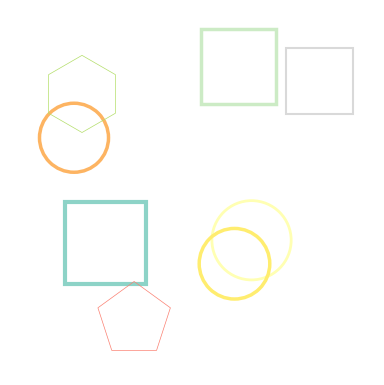[{"shape": "square", "thickness": 3, "radius": 0.53, "center": [0.273, 0.369]}, {"shape": "circle", "thickness": 2, "radius": 0.51, "center": [0.653, 0.376]}, {"shape": "pentagon", "thickness": 0.5, "radius": 0.49, "center": [0.348, 0.17]}, {"shape": "circle", "thickness": 2.5, "radius": 0.45, "center": [0.192, 0.642]}, {"shape": "hexagon", "thickness": 0.5, "radius": 0.5, "center": [0.213, 0.756]}, {"shape": "square", "thickness": 1.5, "radius": 0.43, "center": [0.83, 0.789]}, {"shape": "square", "thickness": 2.5, "radius": 0.48, "center": [0.62, 0.827]}, {"shape": "circle", "thickness": 2.5, "radius": 0.46, "center": [0.609, 0.315]}]